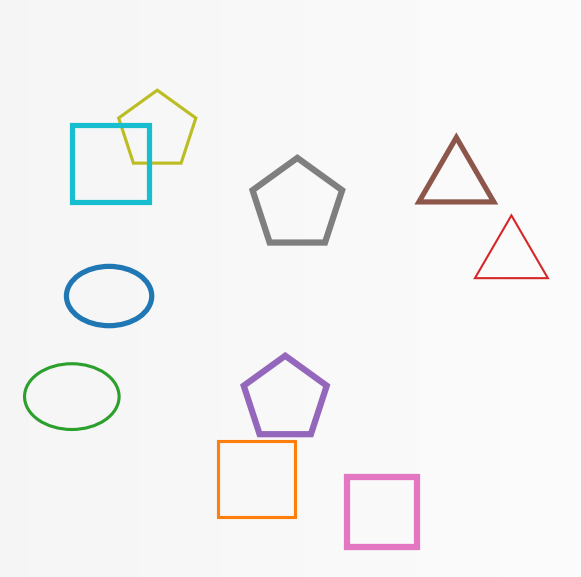[{"shape": "oval", "thickness": 2.5, "radius": 0.37, "center": [0.188, 0.487]}, {"shape": "square", "thickness": 1.5, "radius": 0.33, "center": [0.441, 0.17]}, {"shape": "oval", "thickness": 1.5, "radius": 0.41, "center": [0.124, 0.312]}, {"shape": "triangle", "thickness": 1, "radius": 0.36, "center": [0.88, 0.554]}, {"shape": "pentagon", "thickness": 3, "radius": 0.38, "center": [0.491, 0.308]}, {"shape": "triangle", "thickness": 2.5, "radius": 0.37, "center": [0.785, 0.687]}, {"shape": "square", "thickness": 3, "radius": 0.3, "center": [0.657, 0.113]}, {"shape": "pentagon", "thickness": 3, "radius": 0.41, "center": [0.512, 0.645]}, {"shape": "pentagon", "thickness": 1.5, "radius": 0.35, "center": [0.271, 0.773]}, {"shape": "square", "thickness": 2.5, "radius": 0.33, "center": [0.19, 0.716]}]